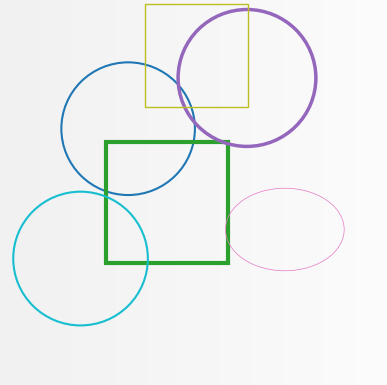[{"shape": "circle", "thickness": 1.5, "radius": 0.86, "center": [0.331, 0.666]}, {"shape": "square", "thickness": 3, "radius": 0.79, "center": [0.432, 0.475]}, {"shape": "circle", "thickness": 2.5, "radius": 0.89, "center": [0.637, 0.798]}, {"shape": "oval", "thickness": 0.5, "radius": 0.77, "center": [0.735, 0.404]}, {"shape": "square", "thickness": 1, "radius": 0.67, "center": [0.507, 0.857]}, {"shape": "circle", "thickness": 1.5, "radius": 0.87, "center": [0.208, 0.328]}]